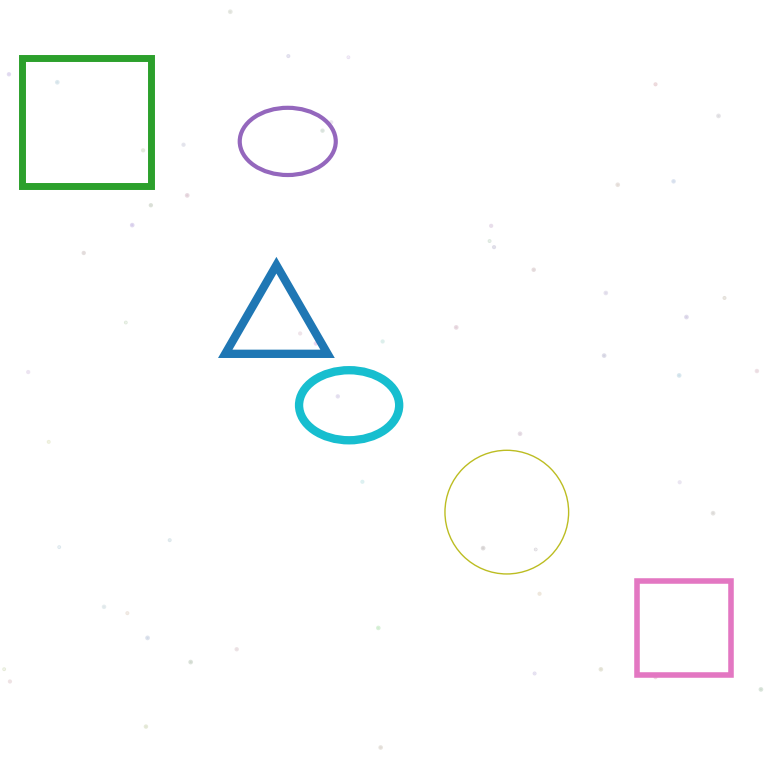[{"shape": "triangle", "thickness": 3, "radius": 0.38, "center": [0.359, 0.579]}, {"shape": "square", "thickness": 2.5, "radius": 0.42, "center": [0.112, 0.842]}, {"shape": "oval", "thickness": 1.5, "radius": 0.31, "center": [0.374, 0.816]}, {"shape": "square", "thickness": 2, "radius": 0.31, "center": [0.888, 0.184]}, {"shape": "circle", "thickness": 0.5, "radius": 0.4, "center": [0.658, 0.335]}, {"shape": "oval", "thickness": 3, "radius": 0.33, "center": [0.453, 0.474]}]